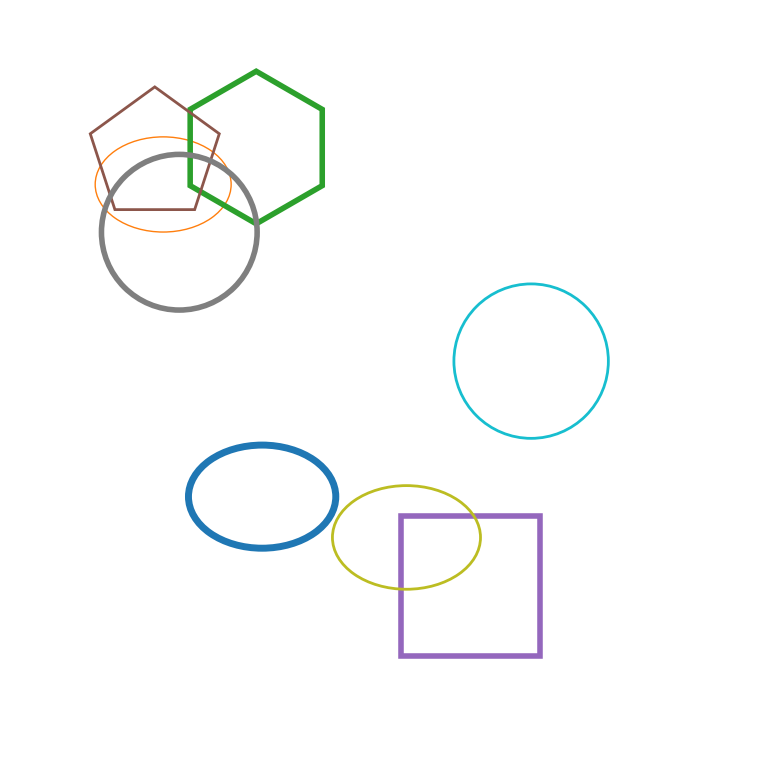[{"shape": "oval", "thickness": 2.5, "radius": 0.48, "center": [0.34, 0.355]}, {"shape": "oval", "thickness": 0.5, "radius": 0.44, "center": [0.212, 0.76]}, {"shape": "hexagon", "thickness": 2, "radius": 0.5, "center": [0.333, 0.808]}, {"shape": "square", "thickness": 2, "radius": 0.45, "center": [0.611, 0.239]}, {"shape": "pentagon", "thickness": 1, "radius": 0.44, "center": [0.201, 0.799]}, {"shape": "circle", "thickness": 2, "radius": 0.51, "center": [0.233, 0.698]}, {"shape": "oval", "thickness": 1, "radius": 0.48, "center": [0.528, 0.302]}, {"shape": "circle", "thickness": 1, "radius": 0.5, "center": [0.69, 0.531]}]